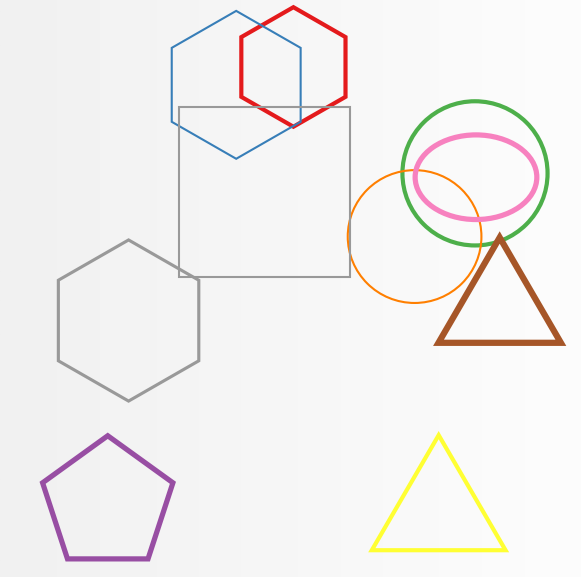[{"shape": "hexagon", "thickness": 2, "radius": 0.52, "center": [0.505, 0.883]}, {"shape": "hexagon", "thickness": 1, "radius": 0.64, "center": [0.406, 0.852]}, {"shape": "circle", "thickness": 2, "radius": 0.62, "center": [0.817, 0.699]}, {"shape": "pentagon", "thickness": 2.5, "radius": 0.59, "center": [0.185, 0.127]}, {"shape": "circle", "thickness": 1, "radius": 0.57, "center": [0.713, 0.59]}, {"shape": "triangle", "thickness": 2, "radius": 0.66, "center": [0.755, 0.113]}, {"shape": "triangle", "thickness": 3, "radius": 0.61, "center": [0.86, 0.466]}, {"shape": "oval", "thickness": 2.5, "radius": 0.52, "center": [0.819, 0.692]}, {"shape": "square", "thickness": 1, "radius": 0.74, "center": [0.455, 0.667]}, {"shape": "hexagon", "thickness": 1.5, "radius": 0.7, "center": [0.221, 0.444]}]